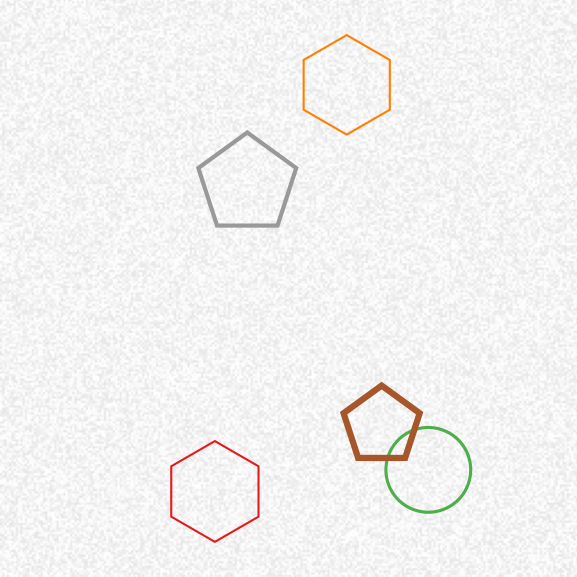[{"shape": "hexagon", "thickness": 1, "radius": 0.44, "center": [0.372, 0.148]}, {"shape": "circle", "thickness": 1.5, "radius": 0.37, "center": [0.742, 0.186]}, {"shape": "hexagon", "thickness": 1, "radius": 0.43, "center": [0.6, 0.852]}, {"shape": "pentagon", "thickness": 3, "radius": 0.35, "center": [0.661, 0.262]}, {"shape": "pentagon", "thickness": 2, "radius": 0.45, "center": [0.428, 0.681]}]